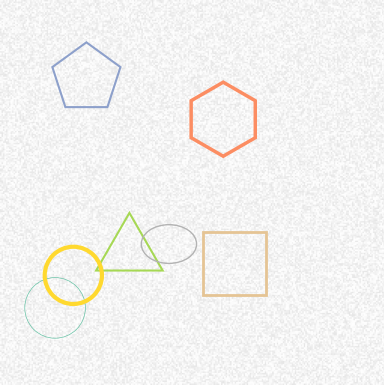[{"shape": "circle", "thickness": 0.5, "radius": 0.39, "center": [0.143, 0.2]}, {"shape": "hexagon", "thickness": 2.5, "radius": 0.48, "center": [0.58, 0.69]}, {"shape": "pentagon", "thickness": 1.5, "radius": 0.46, "center": [0.224, 0.797]}, {"shape": "triangle", "thickness": 1.5, "radius": 0.5, "center": [0.336, 0.347]}, {"shape": "circle", "thickness": 3, "radius": 0.37, "center": [0.19, 0.285]}, {"shape": "square", "thickness": 2, "radius": 0.41, "center": [0.608, 0.316]}, {"shape": "oval", "thickness": 1, "radius": 0.36, "center": [0.439, 0.366]}]